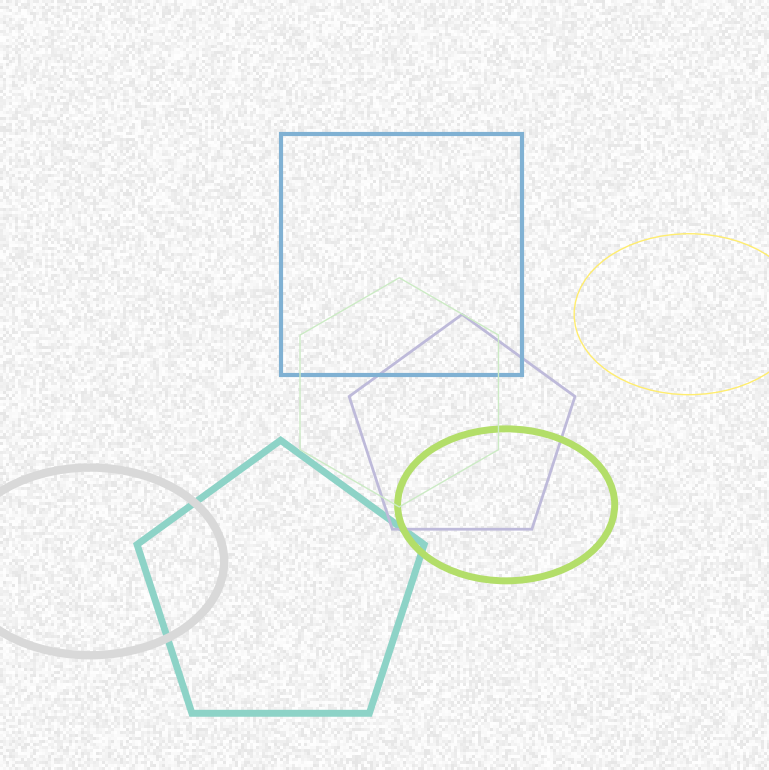[{"shape": "pentagon", "thickness": 2.5, "radius": 0.98, "center": [0.364, 0.232]}, {"shape": "pentagon", "thickness": 1, "radius": 0.77, "center": [0.6, 0.437]}, {"shape": "square", "thickness": 1.5, "radius": 0.78, "center": [0.522, 0.67]}, {"shape": "oval", "thickness": 2.5, "radius": 0.7, "center": [0.657, 0.344]}, {"shape": "oval", "thickness": 3, "radius": 0.87, "center": [0.117, 0.271]}, {"shape": "hexagon", "thickness": 0.5, "radius": 0.74, "center": [0.518, 0.49]}, {"shape": "oval", "thickness": 0.5, "radius": 0.75, "center": [0.895, 0.592]}]